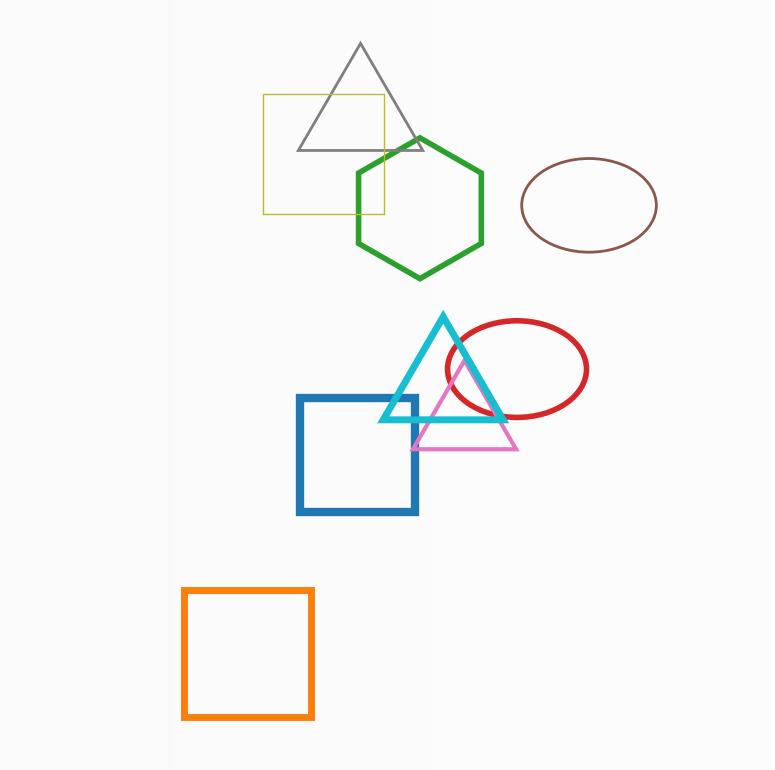[{"shape": "square", "thickness": 3, "radius": 0.37, "center": [0.462, 0.409]}, {"shape": "square", "thickness": 2.5, "radius": 0.41, "center": [0.319, 0.151]}, {"shape": "hexagon", "thickness": 2, "radius": 0.46, "center": [0.542, 0.73]}, {"shape": "oval", "thickness": 2, "radius": 0.45, "center": [0.667, 0.521]}, {"shape": "oval", "thickness": 1, "radius": 0.43, "center": [0.76, 0.733]}, {"shape": "triangle", "thickness": 1.5, "radius": 0.38, "center": [0.599, 0.455]}, {"shape": "triangle", "thickness": 1, "radius": 0.46, "center": [0.465, 0.851]}, {"shape": "square", "thickness": 0.5, "radius": 0.39, "center": [0.417, 0.8]}, {"shape": "triangle", "thickness": 2.5, "radius": 0.45, "center": [0.572, 0.499]}]